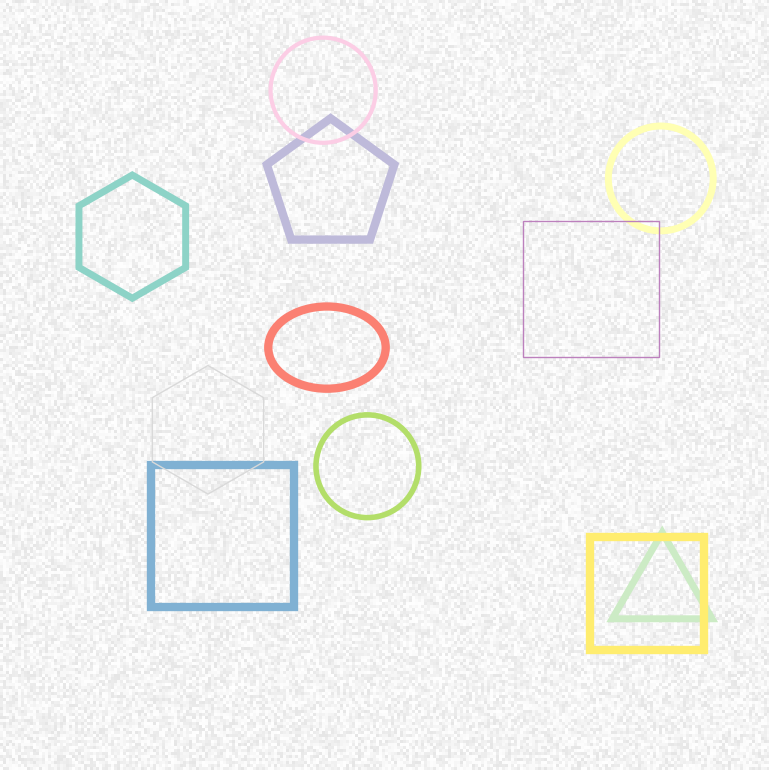[{"shape": "hexagon", "thickness": 2.5, "radius": 0.4, "center": [0.172, 0.693]}, {"shape": "circle", "thickness": 2.5, "radius": 0.34, "center": [0.858, 0.768]}, {"shape": "pentagon", "thickness": 3, "radius": 0.44, "center": [0.429, 0.759]}, {"shape": "oval", "thickness": 3, "radius": 0.38, "center": [0.425, 0.549]}, {"shape": "square", "thickness": 3, "radius": 0.46, "center": [0.289, 0.304]}, {"shape": "circle", "thickness": 2, "radius": 0.33, "center": [0.477, 0.395]}, {"shape": "circle", "thickness": 1.5, "radius": 0.34, "center": [0.42, 0.883]}, {"shape": "hexagon", "thickness": 0.5, "radius": 0.42, "center": [0.27, 0.442]}, {"shape": "square", "thickness": 0.5, "radius": 0.44, "center": [0.768, 0.625]}, {"shape": "triangle", "thickness": 2.5, "radius": 0.37, "center": [0.86, 0.234]}, {"shape": "square", "thickness": 3, "radius": 0.37, "center": [0.84, 0.229]}]